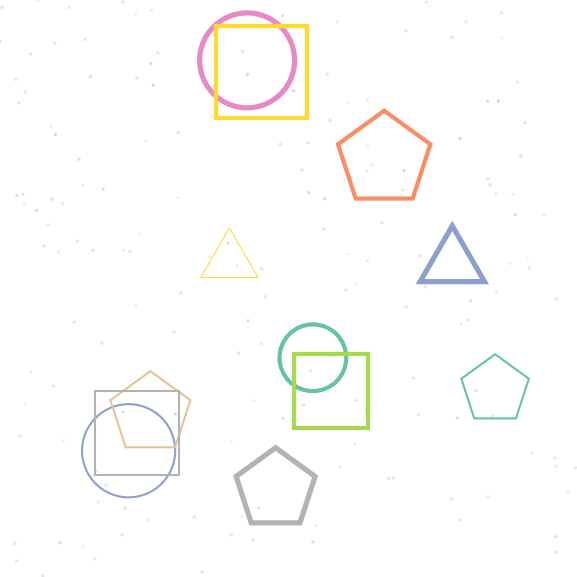[{"shape": "circle", "thickness": 2, "radius": 0.29, "center": [0.542, 0.38]}, {"shape": "pentagon", "thickness": 1, "radius": 0.31, "center": [0.857, 0.324]}, {"shape": "pentagon", "thickness": 2, "radius": 0.42, "center": [0.665, 0.723]}, {"shape": "triangle", "thickness": 2.5, "radius": 0.32, "center": [0.783, 0.544]}, {"shape": "circle", "thickness": 1, "radius": 0.4, "center": [0.223, 0.219]}, {"shape": "circle", "thickness": 2.5, "radius": 0.41, "center": [0.428, 0.895]}, {"shape": "square", "thickness": 2, "radius": 0.32, "center": [0.573, 0.322]}, {"shape": "triangle", "thickness": 0.5, "radius": 0.29, "center": [0.397, 0.547]}, {"shape": "square", "thickness": 2, "radius": 0.4, "center": [0.453, 0.874]}, {"shape": "pentagon", "thickness": 1, "radius": 0.36, "center": [0.26, 0.284]}, {"shape": "square", "thickness": 1, "radius": 0.36, "center": [0.237, 0.25]}, {"shape": "pentagon", "thickness": 2.5, "radius": 0.36, "center": [0.477, 0.152]}]